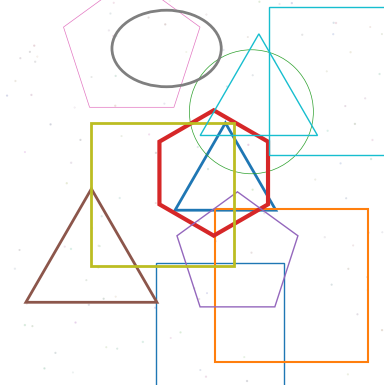[{"shape": "square", "thickness": 1, "radius": 0.83, "center": [0.572, 0.15]}, {"shape": "triangle", "thickness": 2, "radius": 0.76, "center": [0.586, 0.53]}, {"shape": "square", "thickness": 1.5, "radius": 0.99, "center": [0.757, 0.259]}, {"shape": "circle", "thickness": 0.5, "radius": 0.81, "center": [0.653, 0.71]}, {"shape": "hexagon", "thickness": 3, "radius": 0.81, "center": [0.555, 0.551]}, {"shape": "pentagon", "thickness": 1, "radius": 0.83, "center": [0.617, 0.337]}, {"shape": "triangle", "thickness": 2, "radius": 0.98, "center": [0.237, 0.313]}, {"shape": "pentagon", "thickness": 0.5, "radius": 0.93, "center": [0.342, 0.872]}, {"shape": "oval", "thickness": 2, "radius": 0.71, "center": [0.433, 0.874]}, {"shape": "square", "thickness": 2, "radius": 0.93, "center": [0.422, 0.495]}, {"shape": "triangle", "thickness": 1, "radius": 0.88, "center": [0.672, 0.736]}, {"shape": "square", "thickness": 1, "radius": 0.96, "center": [0.891, 0.789]}]